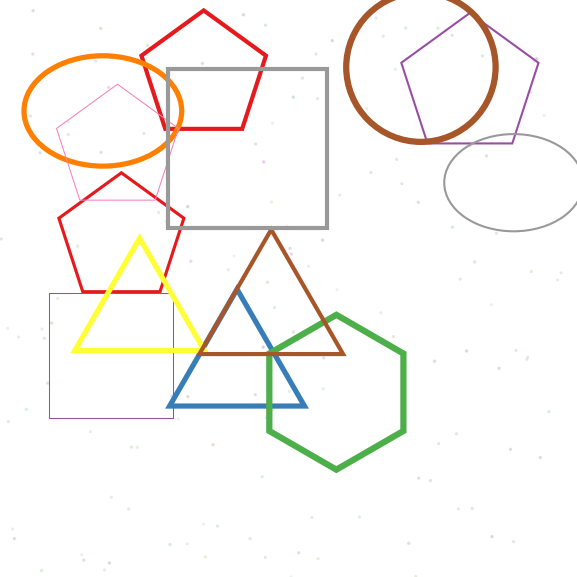[{"shape": "pentagon", "thickness": 1.5, "radius": 0.57, "center": [0.21, 0.586]}, {"shape": "pentagon", "thickness": 2, "radius": 0.57, "center": [0.353, 0.868]}, {"shape": "triangle", "thickness": 2.5, "radius": 0.67, "center": [0.41, 0.363]}, {"shape": "hexagon", "thickness": 3, "radius": 0.67, "center": [0.582, 0.32]}, {"shape": "pentagon", "thickness": 1, "radius": 0.62, "center": [0.814, 0.852]}, {"shape": "square", "thickness": 0.5, "radius": 0.54, "center": [0.192, 0.384]}, {"shape": "oval", "thickness": 2.5, "radius": 0.68, "center": [0.178, 0.807]}, {"shape": "triangle", "thickness": 2.5, "radius": 0.65, "center": [0.242, 0.457]}, {"shape": "triangle", "thickness": 2, "radius": 0.72, "center": [0.47, 0.458]}, {"shape": "circle", "thickness": 3, "radius": 0.65, "center": [0.729, 0.883]}, {"shape": "pentagon", "thickness": 0.5, "radius": 0.55, "center": [0.203, 0.742]}, {"shape": "square", "thickness": 2, "radius": 0.69, "center": [0.429, 0.743]}, {"shape": "oval", "thickness": 1, "radius": 0.6, "center": [0.889, 0.683]}]